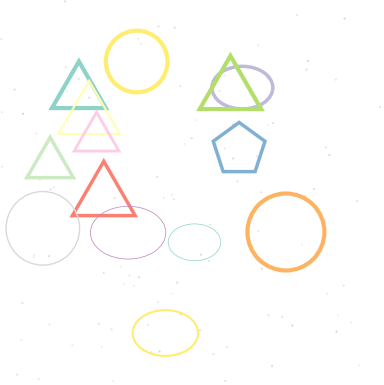[{"shape": "oval", "thickness": 0.5, "radius": 0.34, "center": [0.505, 0.371]}, {"shape": "triangle", "thickness": 3, "radius": 0.4, "center": [0.205, 0.76]}, {"shape": "triangle", "thickness": 1.5, "radius": 0.46, "center": [0.231, 0.698]}, {"shape": "oval", "thickness": 2.5, "radius": 0.4, "center": [0.63, 0.772]}, {"shape": "triangle", "thickness": 2.5, "radius": 0.47, "center": [0.27, 0.487]}, {"shape": "pentagon", "thickness": 2.5, "radius": 0.35, "center": [0.621, 0.611]}, {"shape": "circle", "thickness": 3, "radius": 0.5, "center": [0.743, 0.397]}, {"shape": "triangle", "thickness": 3, "radius": 0.46, "center": [0.599, 0.763]}, {"shape": "triangle", "thickness": 2, "radius": 0.34, "center": [0.251, 0.641]}, {"shape": "circle", "thickness": 1, "radius": 0.48, "center": [0.111, 0.407]}, {"shape": "oval", "thickness": 0.5, "radius": 0.49, "center": [0.333, 0.396]}, {"shape": "triangle", "thickness": 2.5, "radius": 0.35, "center": [0.13, 0.574]}, {"shape": "circle", "thickness": 3, "radius": 0.4, "center": [0.355, 0.84]}, {"shape": "oval", "thickness": 1.5, "radius": 0.42, "center": [0.43, 0.135]}]